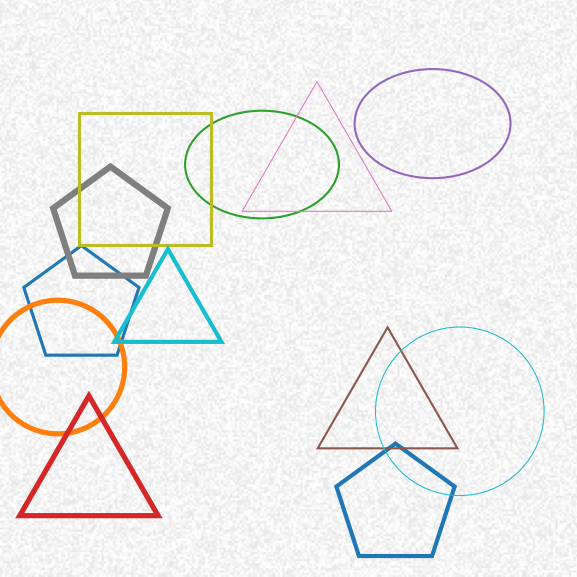[{"shape": "pentagon", "thickness": 1.5, "radius": 0.52, "center": [0.141, 0.469]}, {"shape": "pentagon", "thickness": 2, "radius": 0.54, "center": [0.685, 0.123]}, {"shape": "circle", "thickness": 2.5, "radius": 0.58, "center": [0.1, 0.364]}, {"shape": "oval", "thickness": 1, "radius": 0.67, "center": [0.454, 0.714]}, {"shape": "triangle", "thickness": 2.5, "radius": 0.69, "center": [0.154, 0.175]}, {"shape": "oval", "thickness": 1, "radius": 0.67, "center": [0.749, 0.785]}, {"shape": "triangle", "thickness": 1, "radius": 0.7, "center": [0.671, 0.293]}, {"shape": "triangle", "thickness": 0.5, "radius": 0.75, "center": [0.549, 0.708]}, {"shape": "pentagon", "thickness": 3, "radius": 0.52, "center": [0.191, 0.606]}, {"shape": "square", "thickness": 1.5, "radius": 0.57, "center": [0.251, 0.689]}, {"shape": "circle", "thickness": 0.5, "radius": 0.73, "center": [0.796, 0.287]}, {"shape": "triangle", "thickness": 2, "radius": 0.54, "center": [0.291, 0.461]}]